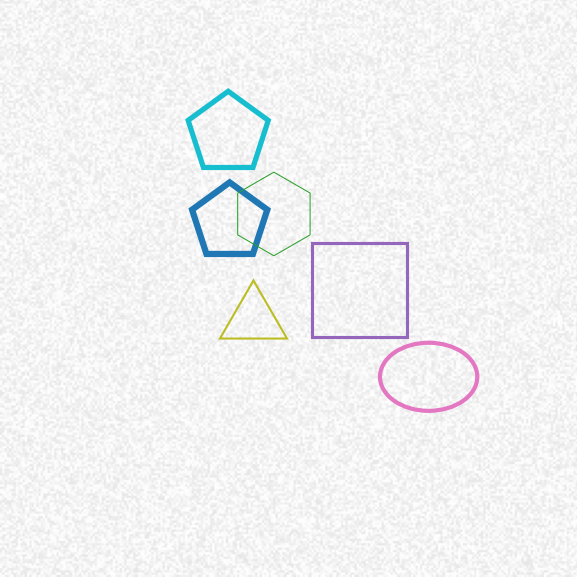[{"shape": "pentagon", "thickness": 3, "radius": 0.34, "center": [0.398, 0.615]}, {"shape": "hexagon", "thickness": 0.5, "radius": 0.36, "center": [0.474, 0.629]}, {"shape": "square", "thickness": 1.5, "radius": 0.41, "center": [0.622, 0.497]}, {"shape": "oval", "thickness": 2, "radius": 0.42, "center": [0.742, 0.347]}, {"shape": "triangle", "thickness": 1, "radius": 0.34, "center": [0.439, 0.446]}, {"shape": "pentagon", "thickness": 2.5, "radius": 0.36, "center": [0.395, 0.768]}]